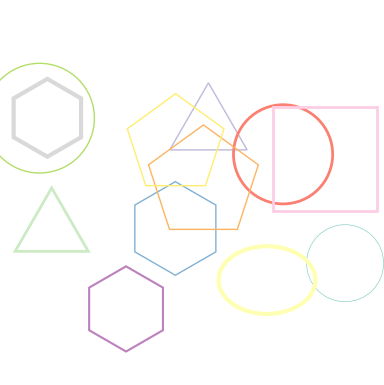[{"shape": "circle", "thickness": 0.5, "radius": 0.5, "center": [0.896, 0.316]}, {"shape": "oval", "thickness": 3, "radius": 0.63, "center": [0.694, 0.273]}, {"shape": "triangle", "thickness": 1, "radius": 0.58, "center": [0.541, 0.669]}, {"shape": "circle", "thickness": 2, "radius": 0.64, "center": [0.735, 0.599]}, {"shape": "hexagon", "thickness": 1, "radius": 0.61, "center": [0.455, 0.407]}, {"shape": "pentagon", "thickness": 1, "radius": 0.75, "center": [0.528, 0.526]}, {"shape": "circle", "thickness": 1, "radius": 0.71, "center": [0.103, 0.693]}, {"shape": "square", "thickness": 2, "radius": 0.68, "center": [0.844, 0.587]}, {"shape": "hexagon", "thickness": 3, "radius": 0.51, "center": [0.123, 0.694]}, {"shape": "hexagon", "thickness": 1.5, "radius": 0.55, "center": [0.327, 0.198]}, {"shape": "triangle", "thickness": 2, "radius": 0.55, "center": [0.134, 0.402]}, {"shape": "pentagon", "thickness": 1, "radius": 0.66, "center": [0.456, 0.625]}]